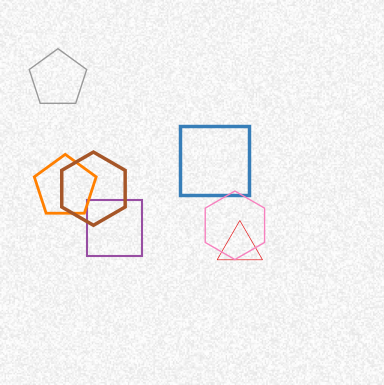[{"shape": "triangle", "thickness": 0.5, "radius": 0.34, "center": [0.623, 0.359]}, {"shape": "square", "thickness": 2.5, "radius": 0.45, "center": [0.558, 0.583]}, {"shape": "square", "thickness": 1.5, "radius": 0.36, "center": [0.297, 0.408]}, {"shape": "pentagon", "thickness": 2, "radius": 0.42, "center": [0.169, 0.515]}, {"shape": "hexagon", "thickness": 2.5, "radius": 0.48, "center": [0.243, 0.51]}, {"shape": "hexagon", "thickness": 1, "radius": 0.45, "center": [0.61, 0.415]}, {"shape": "pentagon", "thickness": 1, "radius": 0.39, "center": [0.151, 0.795]}]